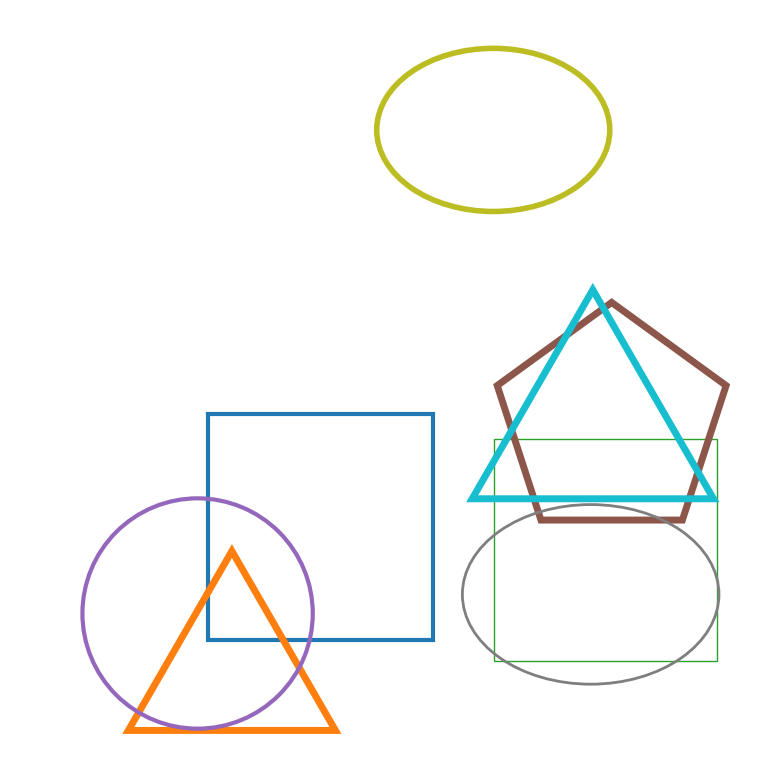[{"shape": "square", "thickness": 1.5, "radius": 0.73, "center": [0.417, 0.316]}, {"shape": "triangle", "thickness": 2.5, "radius": 0.78, "center": [0.301, 0.129]}, {"shape": "square", "thickness": 0.5, "radius": 0.72, "center": [0.786, 0.286]}, {"shape": "circle", "thickness": 1.5, "radius": 0.75, "center": [0.257, 0.203]}, {"shape": "pentagon", "thickness": 2.5, "radius": 0.78, "center": [0.794, 0.451]}, {"shape": "oval", "thickness": 1, "radius": 0.83, "center": [0.767, 0.228]}, {"shape": "oval", "thickness": 2, "radius": 0.76, "center": [0.641, 0.831]}, {"shape": "triangle", "thickness": 2.5, "radius": 0.9, "center": [0.77, 0.443]}]